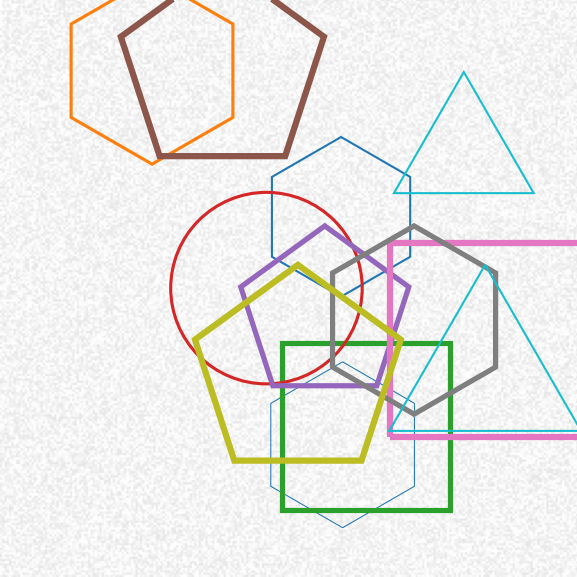[{"shape": "hexagon", "thickness": 1, "radius": 0.69, "center": [0.591, 0.624]}, {"shape": "hexagon", "thickness": 0.5, "radius": 0.72, "center": [0.593, 0.229]}, {"shape": "hexagon", "thickness": 1.5, "radius": 0.81, "center": [0.263, 0.877]}, {"shape": "square", "thickness": 2.5, "radius": 0.72, "center": [0.634, 0.261]}, {"shape": "circle", "thickness": 1.5, "radius": 0.83, "center": [0.461, 0.5]}, {"shape": "pentagon", "thickness": 2.5, "radius": 0.77, "center": [0.562, 0.455]}, {"shape": "pentagon", "thickness": 3, "radius": 0.92, "center": [0.385, 0.878]}, {"shape": "square", "thickness": 3, "radius": 0.84, "center": [0.844, 0.411]}, {"shape": "hexagon", "thickness": 2.5, "radius": 0.81, "center": [0.717, 0.445]}, {"shape": "pentagon", "thickness": 3, "radius": 0.94, "center": [0.516, 0.353]}, {"shape": "triangle", "thickness": 1, "radius": 0.7, "center": [0.803, 0.735]}, {"shape": "triangle", "thickness": 1, "radius": 0.96, "center": [0.84, 0.349]}]